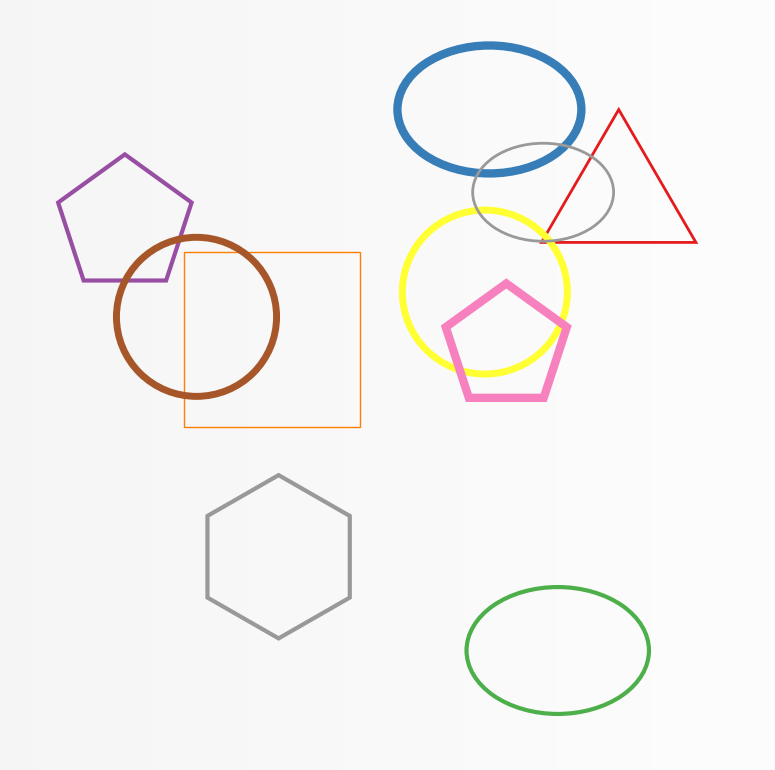[{"shape": "triangle", "thickness": 1, "radius": 0.58, "center": [0.798, 0.743]}, {"shape": "oval", "thickness": 3, "radius": 0.59, "center": [0.631, 0.858]}, {"shape": "oval", "thickness": 1.5, "radius": 0.59, "center": [0.72, 0.155]}, {"shape": "pentagon", "thickness": 1.5, "radius": 0.45, "center": [0.161, 0.709]}, {"shape": "square", "thickness": 0.5, "radius": 0.57, "center": [0.351, 0.559]}, {"shape": "circle", "thickness": 2.5, "radius": 0.53, "center": [0.626, 0.621]}, {"shape": "circle", "thickness": 2.5, "radius": 0.52, "center": [0.254, 0.589]}, {"shape": "pentagon", "thickness": 3, "radius": 0.41, "center": [0.653, 0.55]}, {"shape": "hexagon", "thickness": 1.5, "radius": 0.53, "center": [0.36, 0.277]}, {"shape": "oval", "thickness": 1, "radius": 0.45, "center": [0.701, 0.75]}]